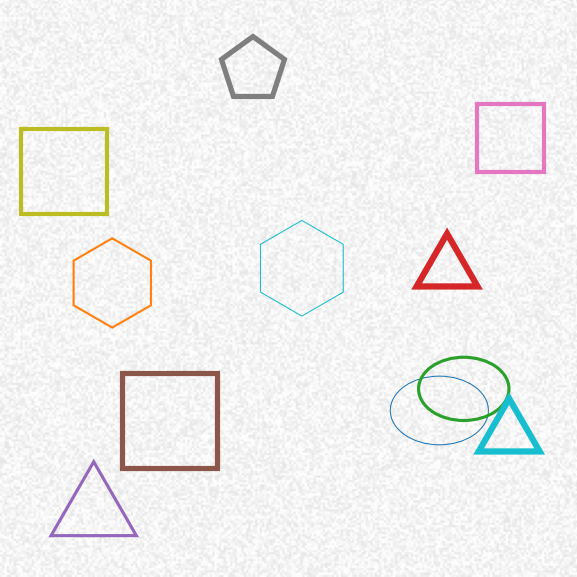[{"shape": "oval", "thickness": 0.5, "radius": 0.42, "center": [0.761, 0.288]}, {"shape": "hexagon", "thickness": 1, "radius": 0.39, "center": [0.194, 0.509]}, {"shape": "oval", "thickness": 1.5, "radius": 0.39, "center": [0.803, 0.326]}, {"shape": "triangle", "thickness": 3, "radius": 0.3, "center": [0.774, 0.534]}, {"shape": "triangle", "thickness": 1.5, "radius": 0.43, "center": [0.162, 0.114]}, {"shape": "square", "thickness": 2.5, "radius": 0.41, "center": [0.293, 0.27]}, {"shape": "square", "thickness": 2, "radius": 0.29, "center": [0.884, 0.76]}, {"shape": "pentagon", "thickness": 2.5, "radius": 0.29, "center": [0.438, 0.879]}, {"shape": "square", "thickness": 2, "radius": 0.37, "center": [0.111, 0.702]}, {"shape": "hexagon", "thickness": 0.5, "radius": 0.41, "center": [0.523, 0.535]}, {"shape": "triangle", "thickness": 3, "radius": 0.31, "center": [0.882, 0.248]}]